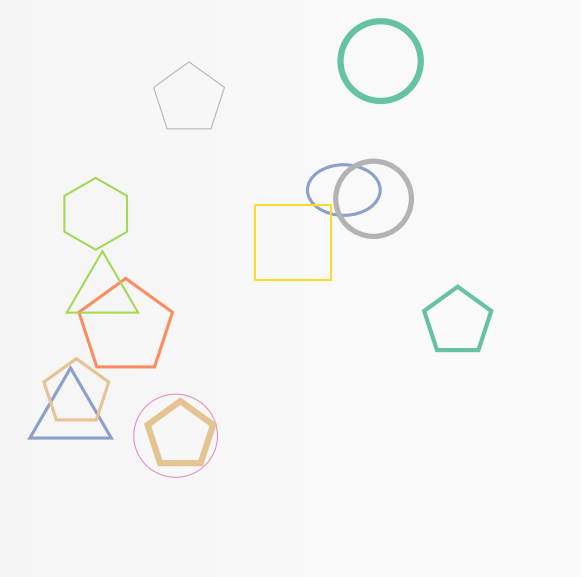[{"shape": "circle", "thickness": 3, "radius": 0.35, "center": [0.655, 0.893]}, {"shape": "pentagon", "thickness": 2, "radius": 0.3, "center": [0.787, 0.442]}, {"shape": "pentagon", "thickness": 1.5, "radius": 0.42, "center": [0.216, 0.432]}, {"shape": "triangle", "thickness": 1.5, "radius": 0.4, "center": [0.121, 0.281]}, {"shape": "oval", "thickness": 1.5, "radius": 0.31, "center": [0.592, 0.67]}, {"shape": "circle", "thickness": 0.5, "radius": 0.36, "center": [0.302, 0.245]}, {"shape": "triangle", "thickness": 1, "radius": 0.35, "center": [0.176, 0.493]}, {"shape": "hexagon", "thickness": 1, "radius": 0.31, "center": [0.165, 0.629]}, {"shape": "square", "thickness": 1, "radius": 0.33, "center": [0.504, 0.579]}, {"shape": "pentagon", "thickness": 3, "radius": 0.3, "center": [0.31, 0.245]}, {"shape": "pentagon", "thickness": 1.5, "radius": 0.29, "center": [0.131, 0.319]}, {"shape": "pentagon", "thickness": 0.5, "radius": 0.32, "center": [0.325, 0.828]}, {"shape": "circle", "thickness": 2.5, "radius": 0.33, "center": [0.643, 0.655]}]